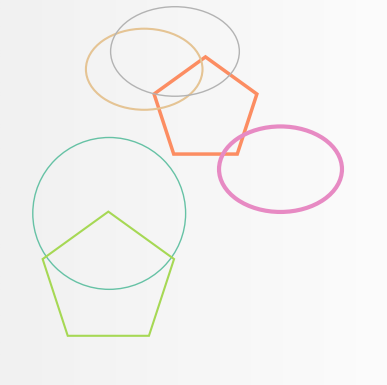[{"shape": "circle", "thickness": 1, "radius": 0.99, "center": [0.282, 0.446]}, {"shape": "pentagon", "thickness": 2.5, "radius": 0.7, "center": [0.53, 0.713]}, {"shape": "oval", "thickness": 3, "radius": 0.79, "center": [0.724, 0.561]}, {"shape": "pentagon", "thickness": 1.5, "radius": 0.89, "center": [0.28, 0.272]}, {"shape": "oval", "thickness": 1.5, "radius": 0.75, "center": [0.372, 0.82]}, {"shape": "oval", "thickness": 1, "radius": 0.83, "center": [0.452, 0.866]}]